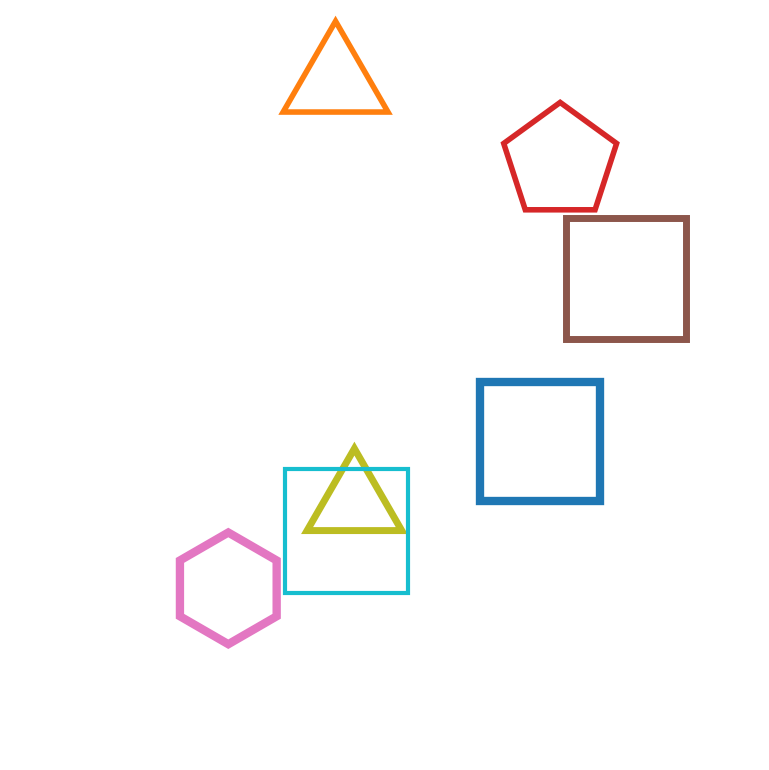[{"shape": "square", "thickness": 3, "radius": 0.39, "center": [0.701, 0.427]}, {"shape": "triangle", "thickness": 2, "radius": 0.39, "center": [0.436, 0.894]}, {"shape": "pentagon", "thickness": 2, "radius": 0.39, "center": [0.727, 0.79]}, {"shape": "square", "thickness": 2.5, "radius": 0.39, "center": [0.813, 0.638]}, {"shape": "hexagon", "thickness": 3, "radius": 0.36, "center": [0.296, 0.236]}, {"shape": "triangle", "thickness": 2.5, "radius": 0.35, "center": [0.46, 0.346]}, {"shape": "square", "thickness": 1.5, "radius": 0.4, "center": [0.45, 0.311]}]